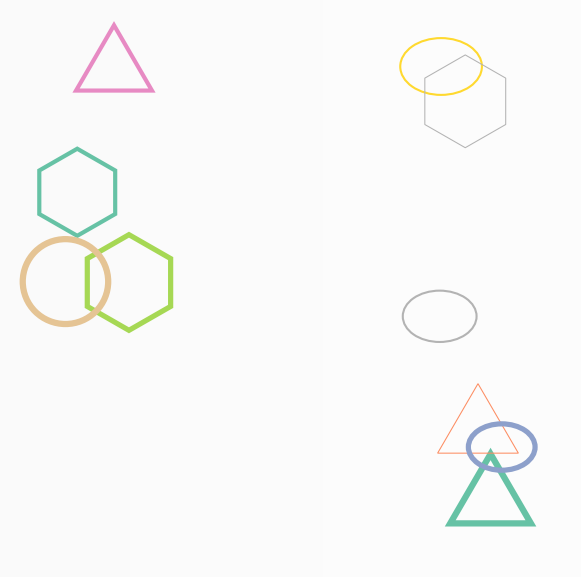[{"shape": "hexagon", "thickness": 2, "radius": 0.38, "center": [0.133, 0.666]}, {"shape": "triangle", "thickness": 3, "radius": 0.4, "center": [0.844, 0.133]}, {"shape": "triangle", "thickness": 0.5, "radius": 0.4, "center": [0.822, 0.255]}, {"shape": "oval", "thickness": 2.5, "radius": 0.29, "center": [0.863, 0.225]}, {"shape": "triangle", "thickness": 2, "radius": 0.38, "center": [0.196, 0.88]}, {"shape": "hexagon", "thickness": 2.5, "radius": 0.41, "center": [0.222, 0.51]}, {"shape": "oval", "thickness": 1, "radius": 0.35, "center": [0.759, 0.884]}, {"shape": "circle", "thickness": 3, "radius": 0.37, "center": [0.113, 0.512]}, {"shape": "hexagon", "thickness": 0.5, "radius": 0.4, "center": [0.8, 0.824]}, {"shape": "oval", "thickness": 1, "radius": 0.32, "center": [0.756, 0.451]}]